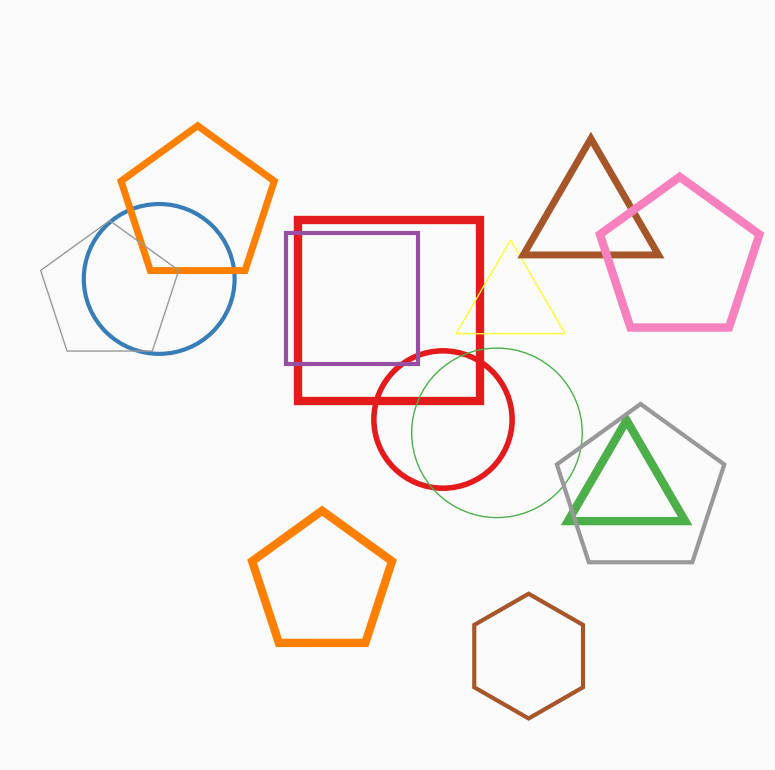[{"shape": "square", "thickness": 3, "radius": 0.59, "center": [0.501, 0.597]}, {"shape": "circle", "thickness": 2, "radius": 0.45, "center": [0.572, 0.455]}, {"shape": "circle", "thickness": 1.5, "radius": 0.49, "center": [0.205, 0.638]}, {"shape": "triangle", "thickness": 3, "radius": 0.44, "center": [0.808, 0.367]}, {"shape": "circle", "thickness": 0.5, "radius": 0.55, "center": [0.641, 0.438]}, {"shape": "square", "thickness": 1.5, "radius": 0.43, "center": [0.455, 0.612]}, {"shape": "pentagon", "thickness": 3, "radius": 0.47, "center": [0.416, 0.242]}, {"shape": "pentagon", "thickness": 2.5, "radius": 0.52, "center": [0.255, 0.733]}, {"shape": "triangle", "thickness": 0.5, "radius": 0.41, "center": [0.659, 0.607]}, {"shape": "triangle", "thickness": 2.5, "radius": 0.5, "center": [0.762, 0.719]}, {"shape": "hexagon", "thickness": 1.5, "radius": 0.4, "center": [0.682, 0.148]}, {"shape": "pentagon", "thickness": 3, "radius": 0.54, "center": [0.877, 0.662]}, {"shape": "pentagon", "thickness": 1.5, "radius": 0.57, "center": [0.827, 0.362]}, {"shape": "pentagon", "thickness": 0.5, "radius": 0.47, "center": [0.142, 0.62]}]